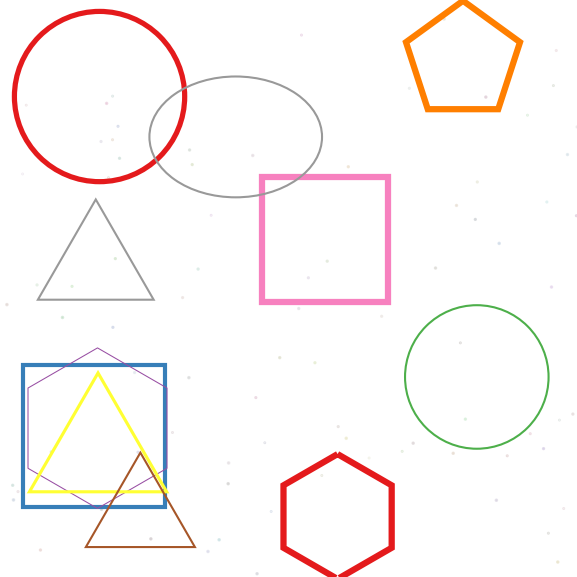[{"shape": "circle", "thickness": 2.5, "radius": 0.74, "center": [0.172, 0.832]}, {"shape": "hexagon", "thickness": 3, "radius": 0.54, "center": [0.585, 0.105]}, {"shape": "square", "thickness": 2, "radius": 0.62, "center": [0.163, 0.244]}, {"shape": "circle", "thickness": 1, "radius": 0.62, "center": [0.826, 0.346]}, {"shape": "hexagon", "thickness": 0.5, "radius": 0.69, "center": [0.169, 0.258]}, {"shape": "pentagon", "thickness": 3, "radius": 0.52, "center": [0.802, 0.894]}, {"shape": "triangle", "thickness": 1.5, "radius": 0.69, "center": [0.17, 0.216]}, {"shape": "triangle", "thickness": 1, "radius": 0.55, "center": [0.243, 0.106]}, {"shape": "square", "thickness": 3, "radius": 0.54, "center": [0.563, 0.584]}, {"shape": "oval", "thickness": 1, "radius": 0.75, "center": [0.408, 0.762]}, {"shape": "triangle", "thickness": 1, "radius": 0.58, "center": [0.166, 0.538]}]